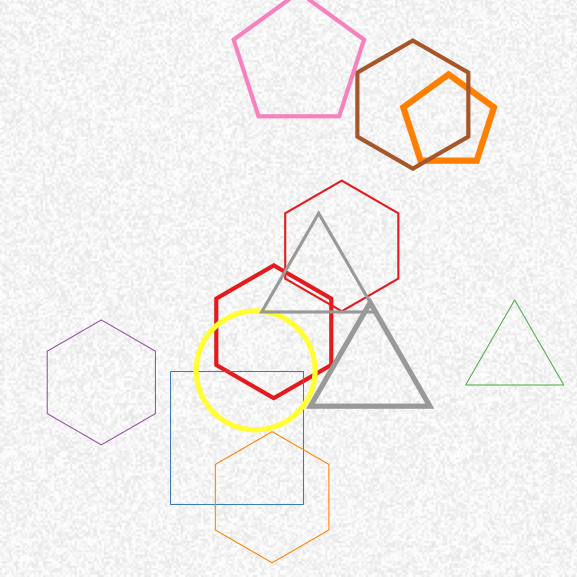[{"shape": "hexagon", "thickness": 2, "radius": 0.57, "center": [0.474, 0.425]}, {"shape": "hexagon", "thickness": 1, "radius": 0.57, "center": [0.592, 0.573]}, {"shape": "square", "thickness": 0.5, "radius": 0.57, "center": [0.409, 0.242]}, {"shape": "triangle", "thickness": 0.5, "radius": 0.49, "center": [0.891, 0.382]}, {"shape": "hexagon", "thickness": 0.5, "radius": 0.54, "center": [0.175, 0.337]}, {"shape": "pentagon", "thickness": 3, "radius": 0.41, "center": [0.777, 0.788]}, {"shape": "hexagon", "thickness": 0.5, "radius": 0.57, "center": [0.471, 0.138]}, {"shape": "circle", "thickness": 2.5, "radius": 0.51, "center": [0.443, 0.358]}, {"shape": "hexagon", "thickness": 2, "radius": 0.55, "center": [0.715, 0.818]}, {"shape": "pentagon", "thickness": 2, "radius": 0.59, "center": [0.517, 0.894]}, {"shape": "triangle", "thickness": 2.5, "radius": 0.6, "center": [0.641, 0.356]}, {"shape": "triangle", "thickness": 1.5, "radius": 0.57, "center": [0.552, 0.516]}]